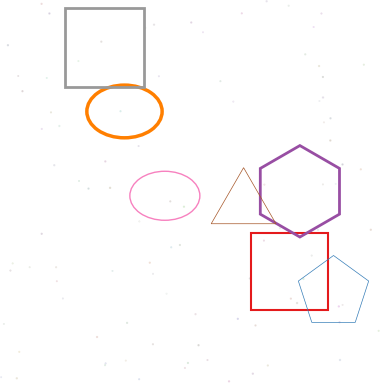[{"shape": "square", "thickness": 1.5, "radius": 0.5, "center": [0.751, 0.295]}, {"shape": "pentagon", "thickness": 0.5, "radius": 0.48, "center": [0.866, 0.24]}, {"shape": "hexagon", "thickness": 2, "radius": 0.59, "center": [0.779, 0.503]}, {"shape": "oval", "thickness": 2.5, "radius": 0.49, "center": [0.323, 0.71]}, {"shape": "triangle", "thickness": 0.5, "radius": 0.49, "center": [0.633, 0.467]}, {"shape": "oval", "thickness": 1, "radius": 0.45, "center": [0.428, 0.492]}, {"shape": "square", "thickness": 2, "radius": 0.51, "center": [0.271, 0.876]}]